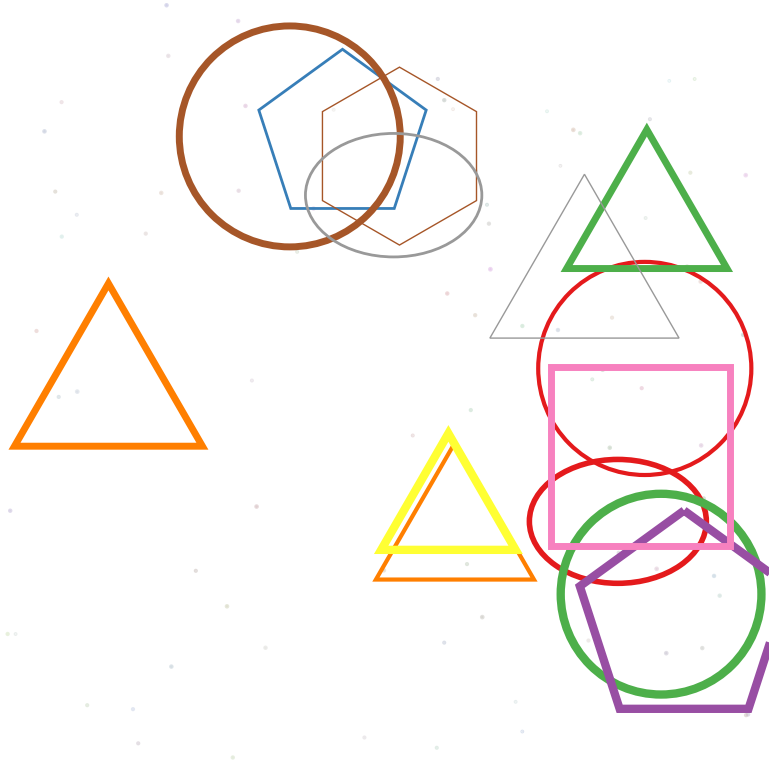[{"shape": "oval", "thickness": 2, "radius": 0.57, "center": [0.802, 0.323]}, {"shape": "circle", "thickness": 1.5, "radius": 0.69, "center": [0.837, 0.521]}, {"shape": "pentagon", "thickness": 1, "radius": 0.57, "center": [0.445, 0.822]}, {"shape": "circle", "thickness": 3, "radius": 0.65, "center": [0.859, 0.228]}, {"shape": "triangle", "thickness": 2.5, "radius": 0.6, "center": [0.84, 0.711]}, {"shape": "pentagon", "thickness": 3, "radius": 0.71, "center": [0.888, 0.195]}, {"shape": "triangle", "thickness": 2.5, "radius": 0.7, "center": [0.141, 0.491]}, {"shape": "triangle", "thickness": 1.5, "radius": 0.59, "center": [0.591, 0.307]}, {"shape": "triangle", "thickness": 3, "radius": 0.5, "center": [0.582, 0.336]}, {"shape": "hexagon", "thickness": 0.5, "radius": 0.58, "center": [0.519, 0.797]}, {"shape": "circle", "thickness": 2.5, "radius": 0.72, "center": [0.376, 0.823]}, {"shape": "square", "thickness": 2.5, "radius": 0.58, "center": [0.832, 0.407]}, {"shape": "oval", "thickness": 1, "radius": 0.57, "center": [0.511, 0.747]}, {"shape": "triangle", "thickness": 0.5, "radius": 0.71, "center": [0.759, 0.632]}]